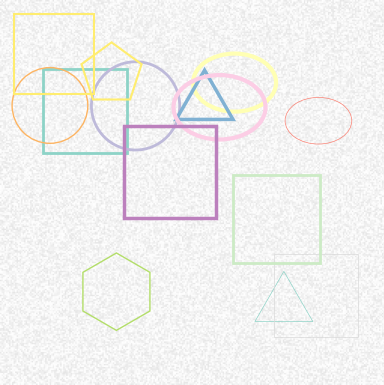[{"shape": "square", "thickness": 2, "radius": 0.55, "center": [0.222, 0.711]}, {"shape": "triangle", "thickness": 0.5, "radius": 0.43, "center": [0.737, 0.208]}, {"shape": "oval", "thickness": 3, "radius": 0.54, "center": [0.609, 0.785]}, {"shape": "circle", "thickness": 2, "radius": 0.57, "center": [0.352, 0.725]}, {"shape": "oval", "thickness": 0.5, "radius": 0.43, "center": [0.827, 0.686]}, {"shape": "triangle", "thickness": 2.5, "radius": 0.43, "center": [0.531, 0.732]}, {"shape": "circle", "thickness": 1, "radius": 0.49, "center": [0.13, 0.726]}, {"shape": "hexagon", "thickness": 1, "radius": 0.5, "center": [0.302, 0.242]}, {"shape": "oval", "thickness": 3, "radius": 0.6, "center": [0.57, 0.721]}, {"shape": "square", "thickness": 0.5, "radius": 0.54, "center": [0.821, 0.232]}, {"shape": "square", "thickness": 2.5, "radius": 0.59, "center": [0.441, 0.553]}, {"shape": "square", "thickness": 2, "radius": 0.57, "center": [0.718, 0.431]}, {"shape": "square", "thickness": 1.5, "radius": 0.52, "center": [0.14, 0.859]}, {"shape": "pentagon", "thickness": 1.5, "radius": 0.41, "center": [0.29, 0.808]}]